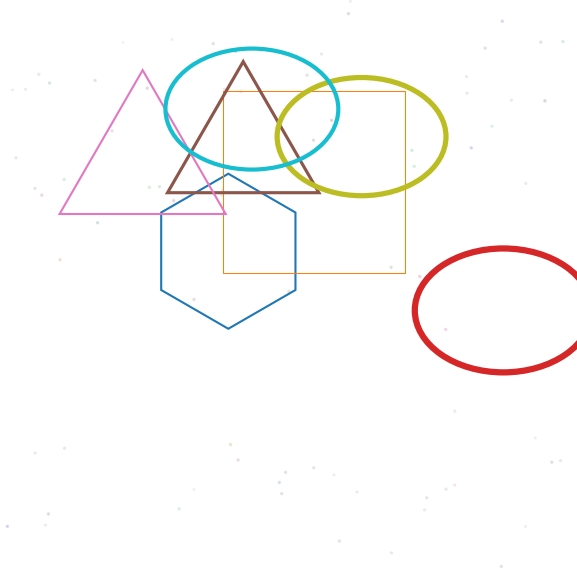[{"shape": "hexagon", "thickness": 1, "radius": 0.67, "center": [0.395, 0.564]}, {"shape": "square", "thickness": 0.5, "radius": 0.79, "center": [0.543, 0.685]}, {"shape": "oval", "thickness": 3, "radius": 0.77, "center": [0.872, 0.462]}, {"shape": "triangle", "thickness": 1.5, "radius": 0.76, "center": [0.421, 0.741]}, {"shape": "triangle", "thickness": 1, "radius": 0.83, "center": [0.247, 0.712]}, {"shape": "oval", "thickness": 2.5, "radius": 0.73, "center": [0.626, 0.763]}, {"shape": "oval", "thickness": 2, "radius": 0.75, "center": [0.436, 0.81]}]